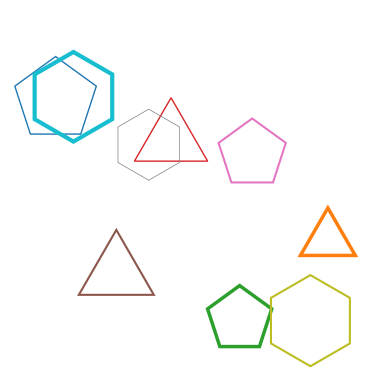[{"shape": "pentagon", "thickness": 1, "radius": 0.56, "center": [0.144, 0.742]}, {"shape": "triangle", "thickness": 2.5, "radius": 0.41, "center": [0.852, 0.378]}, {"shape": "pentagon", "thickness": 2.5, "radius": 0.44, "center": [0.622, 0.171]}, {"shape": "triangle", "thickness": 1, "radius": 0.55, "center": [0.444, 0.636]}, {"shape": "triangle", "thickness": 1.5, "radius": 0.56, "center": [0.302, 0.29]}, {"shape": "pentagon", "thickness": 1.5, "radius": 0.46, "center": [0.655, 0.6]}, {"shape": "hexagon", "thickness": 0.5, "radius": 0.46, "center": [0.386, 0.624]}, {"shape": "hexagon", "thickness": 1.5, "radius": 0.59, "center": [0.806, 0.167]}, {"shape": "hexagon", "thickness": 3, "radius": 0.58, "center": [0.191, 0.749]}]